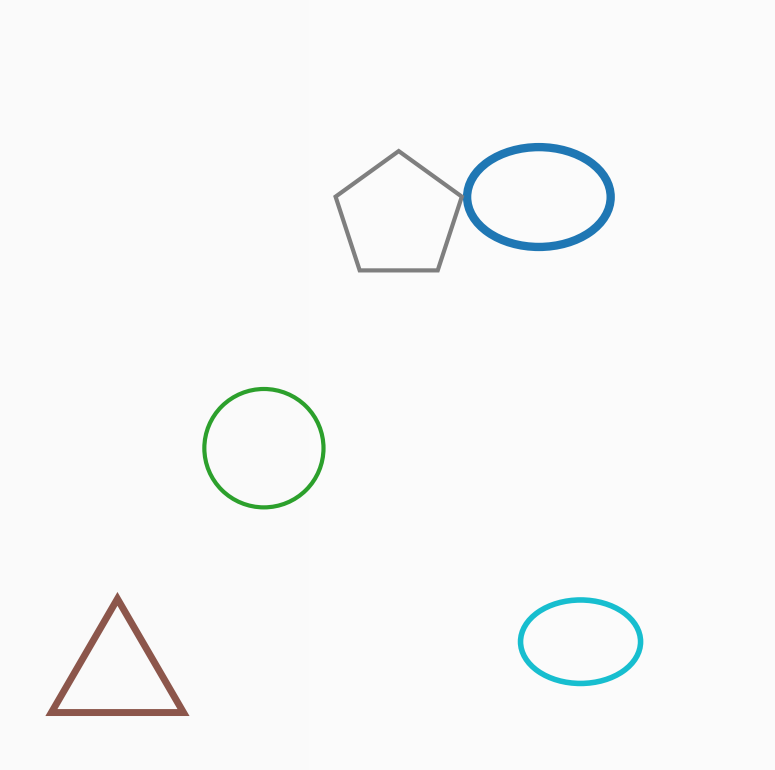[{"shape": "oval", "thickness": 3, "radius": 0.46, "center": [0.695, 0.744]}, {"shape": "circle", "thickness": 1.5, "radius": 0.38, "center": [0.341, 0.418]}, {"shape": "triangle", "thickness": 2.5, "radius": 0.49, "center": [0.152, 0.124]}, {"shape": "pentagon", "thickness": 1.5, "radius": 0.43, "center": [0.514, 0.718]}, {"shape": "oval", "thickness": 2, "radius": 0.39, "center": [0.749, 0.167]}]